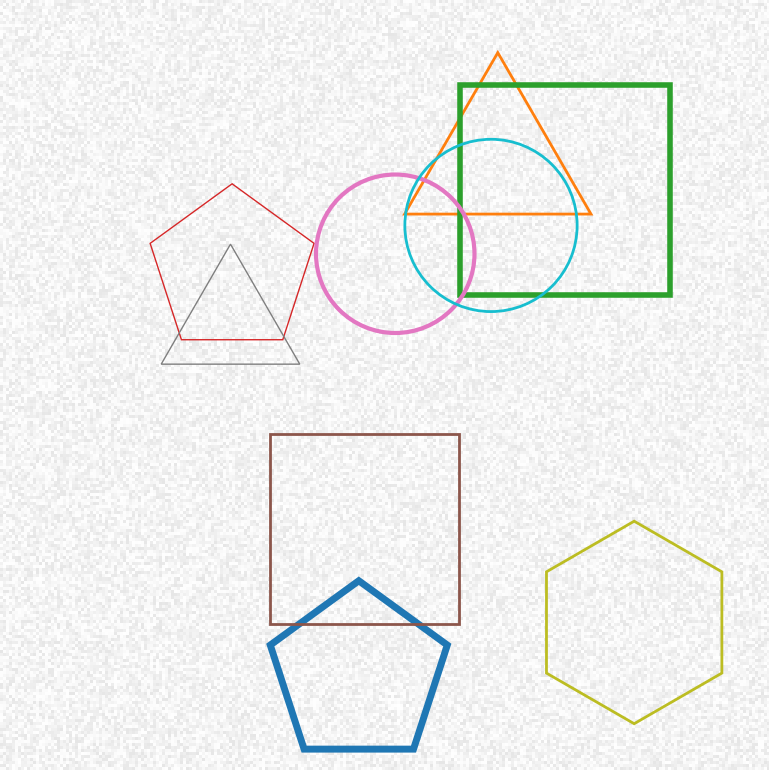[{"shape": "pentagon", "thickness": 2.5, "radius": 0.6, "center": [0.466, 0.125]}, {"shape": "triangle", "thickness": 1, "radius": 0.7, "center": [0.646, 0.792]}, {"shape": "square", "thickness": 2, "radius": 0.68, "center": [0.733, 0.753]}, {"shape": "pentagon", "thickness": 0.5, "radius": 0.56, "center": [0.301, 0.649]}, {"shape": "square", "thickness": 1, "radius": 0.62, "center": [0.473, 0.313]}, {"shape": "circle", "thickness": 1.5, "radius": 0.51, "center": [0.513, 0.67]}, {"shape": "triangle", "thickness": 0.5, "radius": 0.52, "center": [0.299, 0.579]}, {"shape": "hexagon", "thickness": 1, "radius": 0.66, "center": [0.824, 0.192]}, {"shape": "circle", "thickness": 1, "radius": 0.56, "center": [0.638, 0.707]}]